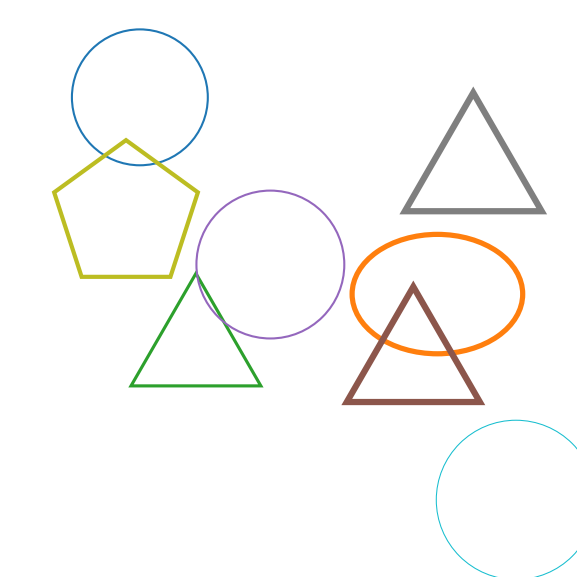[{"shape": "circle", "thickness": 1, "radius": 0.59, "center": [0.242, 0.831]}, {"shape": "oval", "thickness": 2.5, "radius": 0.74, "center": [0.757, 0.49]}, {"shape": "triangle", "thickness": 1.5, "radius": 0.65, "center": [0.339, 0.396]}, {"shape": "circle", "thickness": 1, "radius": 0.64, "center": [0.468, 0.541]}, {"shape": "triangle", "thickness": 3, "radius": 0.67, "center": [0.716, 0.37]}, {"shape": "triangle", "thickness": 3, "radius": 0.68, "center": [0.82, 0.702]}, {"shape": "pentagon", "thickness": 2, "radius": 0.65, "center": [0.218, 0.626]}, {"shape": "circle", "thickness": 0.5, "radius": 0.69, "center": [0.893, 0.133]}]